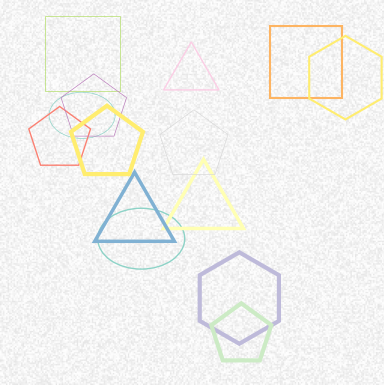[{"shape": "oval", "thickness": 0.5, "radius": 0.43, "center": [0.213, 0.7]}, {"shape": "oval", "thickness": 1, "radius": 0.56, "center": [0.367, 0.38]}, {"shape": "triangle", "thickness": 2.5, "radius": 0.6, "center": [0.529, 0.466]}, {"shape": "hexagon", "thickness": 3, "radius": 0.59, "center": [0.622, 0.226]}, {"shape": "pentagon", "thickness": 1, "radius": 0.42, "center": [0.155, 0.639]}, {"shape": "triangle", "thickness": 2.5, "radius": 0.6, "center": [0.35, 0.433]}, {"shape": "square", "thickness": 1.5, "radius": 0.47, "center": [0.794, 0.838]}, {"shape": "square", "thickness": 0.5, "radius": 0.49, "center": [0.215, 0.861]}, {"shape": "triangle", "thickness": 1, "radius": 0.42, "center": [0.497, 0.808]}, {"shape": "pentagon", "thickness": 0.5, "radius": 0.47, "center": [0.504, 0.622]}, {"shape": "pentagon", "thickness": 0.5, "radius": 0.45, "center": [0.244, 0.719]}, {"shape": "pentagon", "thickness": 3, "radius": 0.41, "center": [0.627, 0.13]}, {"shape": "hexagon", "thickness": 1.5, "radius": 0.54, "center": [0.897, 0.798]}, {"shape": "pentagon", "thickness": 3, "radius": 0.49, "center": [0.278, 0.627]}]